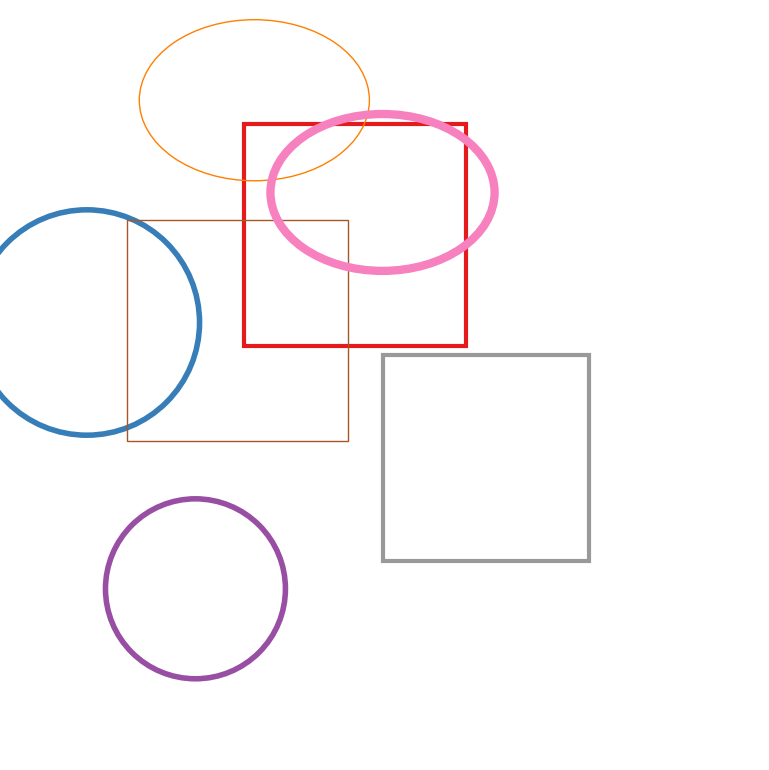[{"shape": "square", "thickness": 1.5, "radius": 0.72, "center": [0.461, 0.694]}, {"shape": "circle", "thickness": 2, "radius": 0.73, "center": [0.113, 0.581]}, {"shape": "circle", "thickness": 2, "radius": 0.58, "center": [0.254, 0.235]}, {"shape": "oval", "thickness": 0.5, "radius": 0.75, "center": [0.33, 0.87]}, {"shape": "square", "thickness": 0.5, "radius": 0.72, "center": [0.308, 0.571]}, {"shape": "oval", "thickness": 3, "radius": 0.73, "center": [0.497, 0.75]}, {"shape": "square", "thickness": 1.5, "radius": 0.67, "center": [0.631, 0.405]}]